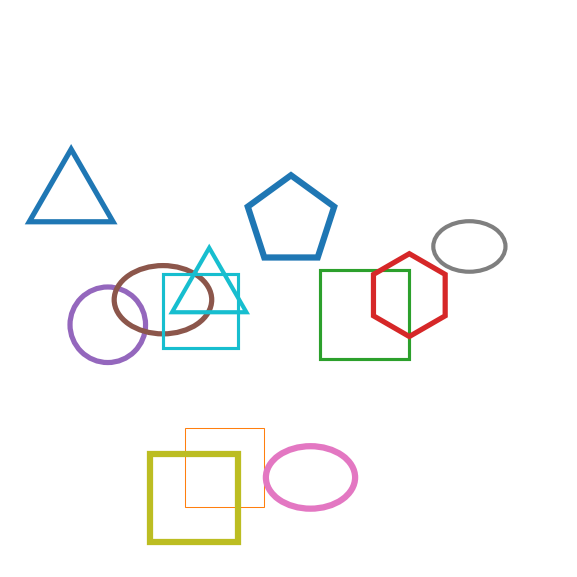[{"shape": "pentagon", "thickness": 3, "radius": 0.39, "center": [0.504, 0.617]}, {"shape": "triangle", "thickness": 2.5, "radius": 0.42, "center": [0.123, 0.657]}, {"shape": "square", "thickness": 0.5, "radius": 0.34, "center": [0.389, 0.19]}, {"shape": "square", "thickness": 1.5, "radius": 0.38, "center": [0.631, 0.455]}, {"shape": "hexagon", "thickness": 2.5, "radius": 0.36, "center": [0.709, 0.488]}, {"shape": "circle", "thickness": 2.5, "radius": 0.33, "center": [0.187, 0.437]}, {"shape": "oval", "thickness": 2.5, "radius": 0.42, "center": [0.282, 0.48]}, {"shape": "oval", "thickness": 3, "radius": 0.39, "center": [0.538, 0.172]}, {"shape": "oval", "thickness": 2, "radius": 0.31, "center": [0.813, 0.572]}, {"shape": "square", "thickness": 3, "radius": 0.38, "center": [0.336, 0.137]}, {"shape": "triangle", "thickness": 2, "radius": 0.37, "center": [0.362, 0.496]}, {"shape": "square", "thickness": 1.5, "radius": 0.32, "center": [0.347, 0.46]}]